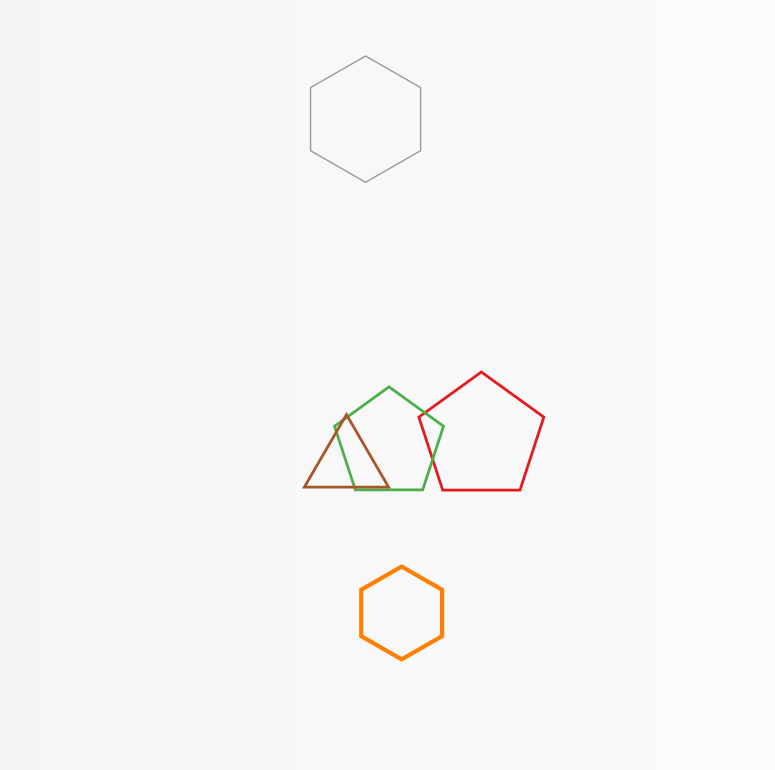[{"shape": "pentagon", "thickness": 1, "radius": 0.42, "center": [0.621, 0.432]}, {"shape": "pentagon", "thickness": 1, "radius": 0.37, "center": [0.502, 0.424]}, {"shape": "hexagon", "thickness": 1.5, "radius": 0.3, "center": [0.518, 0.204]}, {"shape": "triangle", "thickness": 1, "radius": 0.31, "center": [0.447, 0.399]}, {"shape": "hexagon", "thickness": 0.5, "radius": 0.41, "center": [0.472, 0.845]}]